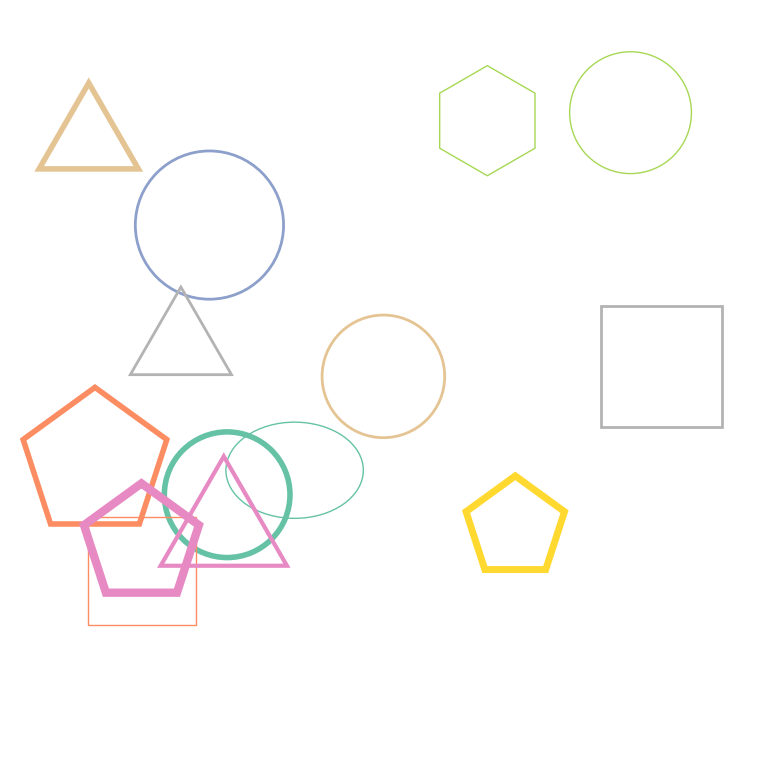[{"shape": "circle", "thickness": 2, "radius": 0.41, "center": [0.295, 0.357]}, {"shape": "oval", "thickness": 0.5, "radius": 0.45, "center": [0.383, 0.389]}, {"shape": "pentagon", "thickness": 2, "radius": 0.49, "center": [0.123, 0.399]}, {"shape": "square", "thickness": 0.5, "radius": 0.35, "center": [0.184, 0.259]}, {"shape": "circle", "thickness": 1, "radius": 0.48, "center": [0.272, 0.708]}, {"shape": "pentagon", "thickness": 3, "radius": 0.39, "center": [0.184, 0.294]}, {"shape": "triangle", "thickness": 1.5, "radius": 0.47, "center": [0.291, 0.313]}, {"shape": "circle", "thickness": 0.5, "radius": 0.4, "center": [0.819, 0.854]}, {"shape": "hexagon", "thickness": 0.5, "radius": 0.36, "center": [0.633, 0.843]}, {"shape": "pentagon", "thickness": 2.5, "radius": 0.34, "center": [0.669, 0.315]}, {"shape": "triangle", "thickness": 2, "radius": 0.37, "center": [0.115, 0.818]}, {"shape": "circle", "thickness": 1, "radius": 0.4, "center": [0.498, 0.511]}, {"shape": "triangle", "thickness": 1, "radius": 0.38, "center": [0.235, 0.551]}, {"shape": "square", "thickness": 1, "radius": 0.39, "center": [0.86, 0.525]}]